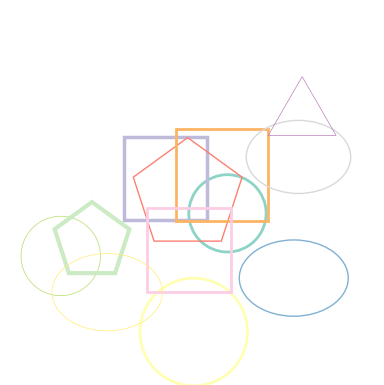[{"shape": "circle", "thickness": 2, "radius": 0.5, "center": [0.591, 0.446]}, {"shape": "circle", "thickness": 2, "radius": 0.7, "center": [0.503, 0.138]}, {"shape": "square", "thickness": 2.5, "radius": 0.54, "center": [0.429, 0.535]}, {"shape": "pentagon", "thickness": 1, "radius": 0.74, "center": [0.488, 0.494]}, {"shape": "oval", "thickness": 1, "radius": 0.71, "center": [0.763, 0.278]}, {"shape": "square", "thickness": 2, "radius": 0.59, "center": [0.577, 0.546]}, {"shape": "circle", "thickness": 0.5, "radius": 0.52, "center": [0.158, 0.335]}, {"shape": "square", "thickness": 2, "radius": 0.54, "center": [0.491, 0.351]}, {"shape": "oval", "thickness": 1, "radius": 0.68, "center": [0.775, 0.592]}, {"shape": "triangle", "thickness": 0.5, "radius": 0.51, "center": [0.785, 0.699]}, {"shape": "pentagon", "thickness": 3, "radius": 0.51, "center": [0.239, 0.373]}, {"shape": "oval", "thickness": 0.5, "radius": 0.72, "center": [0.278, 0.241]}]